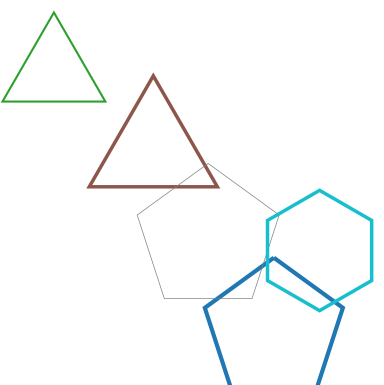[{"shape": "pentagon", "thickness": 3, "radius": 0.94, "center": [0.711, 0.142]}, {"shape": "triangle", "thickness": 1.5, "radius": 0.77, "center": [0.14, 0.813]}, {"shape": "triangle", "thickness": 2.5, "radius": 0.96, "center": [0.398, 0.611]}, {"shape": "pentagon", "thickness": 0.5, "radius": 0.97, "center": [0.541, 0.382]}, {"shape": "hexagon", "thickness": 2.5, "radius": 0.78, "center": [0.83, 0.349]}]